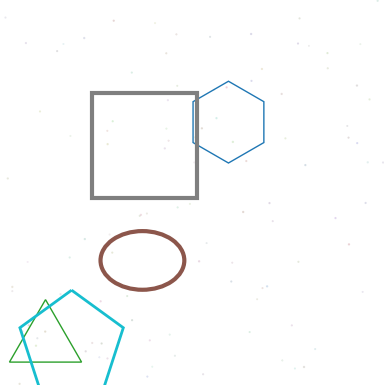[{"shape": "hexagon", "thickness": 1, "radius": 0.53, "center": [0.593, 0.683]}, {"shape": "triangle", "thickness": 1, "radius": 0.54, "center": [0.118, 0.114]}, {"shape": "oval", "thickness": 3, "radius": 0.54, "center": [0.37, 0.324]}, {"shape": "square", "thickness": 3, "radius": 0.68, "center": [0.375, 0.622]}, {"shape": "pentagon", "thickness": 2, "radius": 0.71, "center": [0.186, 0.105]}]